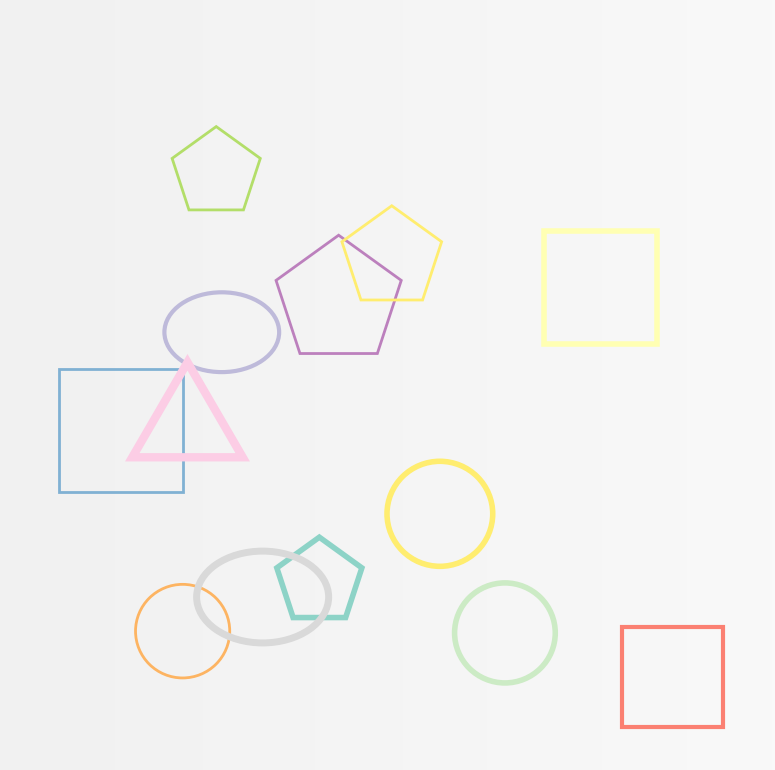[{"shape": "pentagon", "thickness": 2, "radius": 0.29, "center": [0.412, 0.245]}, {"shape": "square", "thickness": 2, "radius": 0.36, "center": [0.774, 0.626]}, {"shape": "oval", "thickness": 1.5, "radius": 0.37, "center": [0.286, 0.569]}, {"shape": "square", "thickness": 1.5, "radius": 0.32, "center": [0.868, 0.121]}, {"shape": "square", "thickness": 1, "radius": 0.4, "center": [0.156, 0.441]}, {"shape": "circle", "thickness": 1, "radius": 0.3, "center": [0.236, 0.18]}, {"shape": "pentagon", "thickness": 1, "radius": 0.3, "center": [0.279, 0.776]}, {"shape": "triangle", "thickness": 3, "radius": 0.41, "center": [0.242, 0.447]}, {"shape": "oval", "thickness": 2.5, "radius": 0.43, "center": [0.339, 0.225]}, {"shape": "pentagon", "thickness": 1, "radius": 0.42, "center": [0.437, 0.61]}, {"shape": "circle", "thickness": 2, "radius": 0.32, "center": [0.652, 0.178]}, {"shape": "pentagon", "thickness": 1, "radius": 0.34, "center": [0.506, 0.665]}, {"shape": "circle", "thickness": 2, "radius": 0.34, "center": [0.568, 0.333]}]